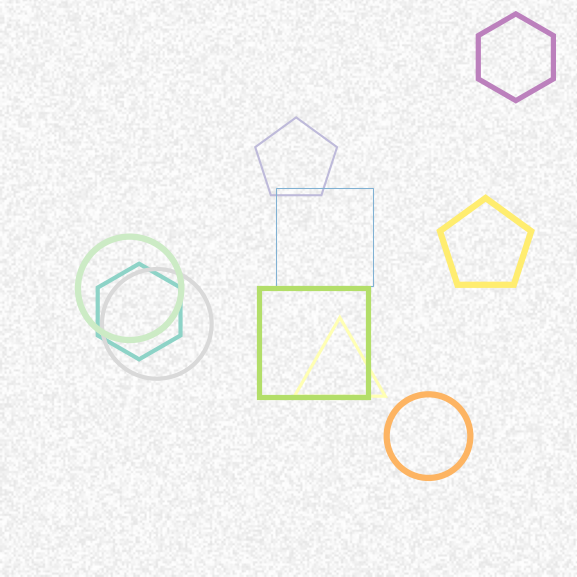[{"shape": "hexagon", "thickness": 2, "radius": 0.41, "center": [0.241, 0.46]}, {"shape": "triangle", "thickness": 1.5, "radius": 0.45, "center": [0.588, 0.359]}, {"shape": "pentagon", "thickness": 1, "radius": 0.37, "center": [0.513, 0.721]}, {"shape": "square", "thickness": 0.5, "radius": 0.42, "center": [0.562, 0.589]}, {"shape": "circle", "thickness": 3, "radius": 0.36, "center": [0.742, 0.244]}, {"shape": "square", "thickness": 2.5, "radius": 0.47, "center": [0.543, 0.406]}, {"shape": "circle", "thickness": 2, "radius": 0.47, "center": [0.272, 0.438]}, {"shape": "hexagon", "thickness": 2.5, "radius": 0.38, "center": [0.893, 0.9]}, {"shape": "circle", "thickness": 3, "radius": 0.45, "center": [0.224, 0.5]}, {"shape": "pentagon", "thickness": 3, "radius": 0.42, "center": [0.841, 0.573]}]